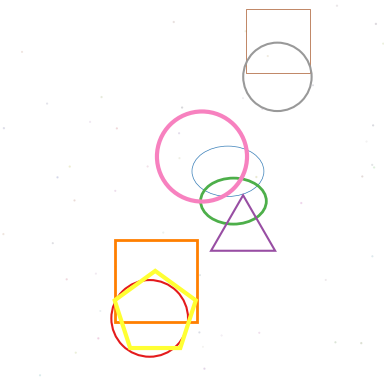[{"shape": "circle", "thickness": 1.5, "radius": 0.5, "center": [0.389, 0.173]}, {"shape": "oval", "thickness": 0.5, "radius": 0.47, "center": [0.592, 0.555]}, {"shape": "oval", "thickness": 2, "radius": 0.43, "center": [0.606, 0.478]}, {"shape": "triangle", "thickness": 1.5, "radius": 0.48, "center": [0.631, 0.397]}, {"shape": "square", "thickness": 2, "radius": 0.53, "center": [0.406, 0.271]}, {"shape": "pentagon", "thickness": 3, "radius": 0.55, "center": [0.403, 0.186]}, {"shape": "square", "thickness": 0.5, "radius": 0.42, "center": [0.721, 0.894]}, {"shape": "circle", "thickness": 3, "radius": 0.58, "center": [0.525, 0.593]}, {"shape": "circle", "thickness": 1.5, "radius": 0.44, "center": [0.721, 0.8]}]